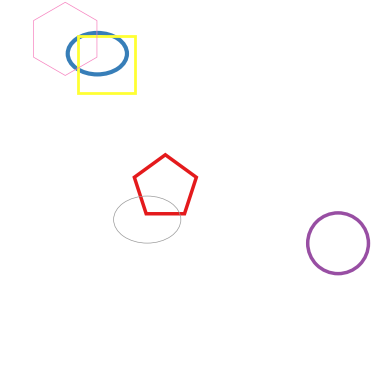[{"shape": "pentagon", "thickness": 2.5, "radius": 0.42, "center": [0.429, 0.513]}, {"shape": "oval", "thickness": 3, "radius": 0.38, "center": [0.253, 0.861]}, {"shape": "circle", "thickness": 2.5, "radius": 0.39, "center": [0.878, 0.368]}, {"shape": "square", "thickness": 2, "radius": 0.37, "center": [0.277, 0.833]}, {"shape": "hexagon", "thickness": 0.5, "radius": 0.48, "center": [0.169, 0.899]}, {"shape": "oval", "thickness": 0.5, "radius": 0.44, "center": [0.382, 0.43]}]